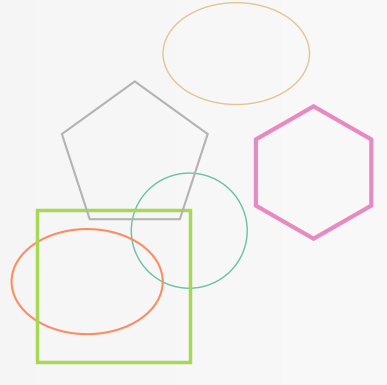[{"shape": "circle", "thickness": 1, "radius": 0.75, "center": [0.488, 0.401]}, {"shape": "oval", "thickness": 1.5, "radius": 0.98, "center": [0.225, 0.269]}, {"shape": "hexagon", "thickness": 3, "radius": 0.86, "center": [0.809, 0.552]}, {"shape": "square", "thickness": 2.5, "radius": 0.99, "center": [0.294, 0.258]}, {"shape": "oval", "thickness": 1, "radius": 0.95, "center": [0.61, 0.861]}, {"shape": "pentagon", "thickness": 1.5, "radius": 0.99, "center": [0.348, 0.591]}]